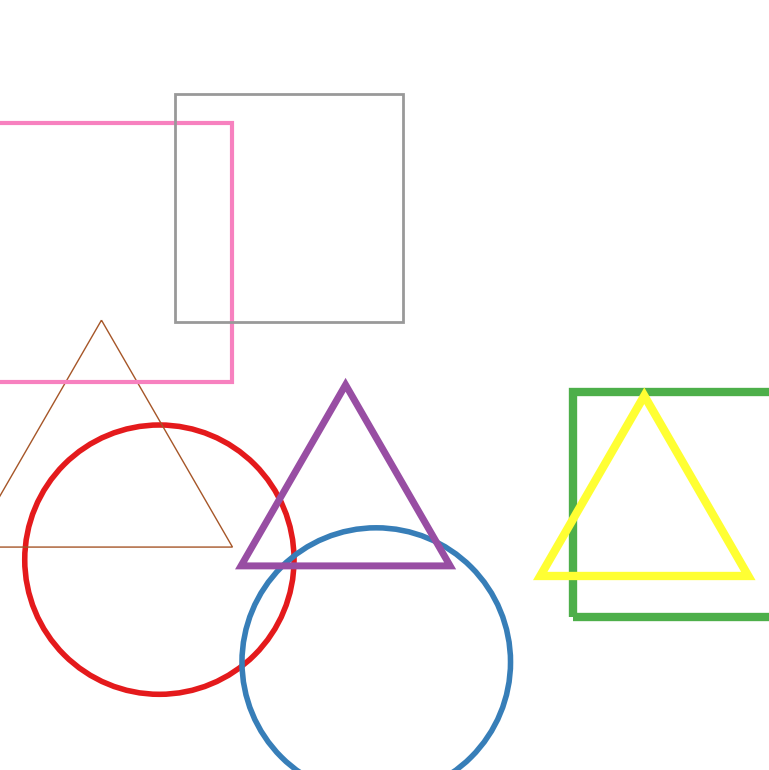[{"shape": "circle", "thickness": 2, "radius": 0.87, "center": [0.207, 0.273]}, {"shape": "circle", "thickness": 2, "radius": 0.87, "center": [0.489, 0.14]}, {"shape": "square", "thickness": 3, "radius": 0.73, "center": [0.891, 0.345]}, {"shape": "triangle", "thickness": 2.5, "radius": 0.78, "center": [0.449, 0.343]}, {"shape": "triangle", "thickness": 3, "radius": 0.78, "center": [0.837, 0.33]}, {"shape": "triangle", "thickness": 0.5, "radius": 0.98, "center": [0.132, 0.388]}, {"shape": "square", "thickness": 1.5, "radius": 0.84, "center": [0.133, 0.672]}, {"shape": "square", "thickness": 1, "radius": 0.74, "center": [0.376, 0.73]}]